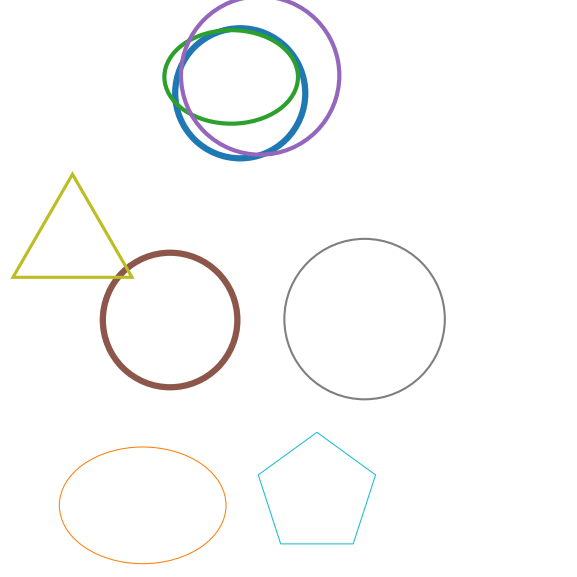[{"shape": "circle", "thickness": 3, "radius": 0.56, "center": [0.416, 0.838]}, {"shape": "oval", "thickness": 0.5, "radius": 0.72, "center": [0.247, 0.124]}, {"shape": "oval", "thickness": 2, "radius": 0.58, "center": [0.4, 0.866]}, {"shape": "circle", "thickness": 2, "radius": 0.69, "center": [0.45, 0.868]}, {"shape": "circle", "thickness": 3, "radius": 0.58, "center": [0.295, 0.445]}, {"shape": "circle", "thickness": 1, "radius": 0.69, "center": [0.631, 0.447]}, {"shape": "triangle", "thickness": 1.5, "radius": 0.59, "center": [0.126, 0.578]}, {"shape": "pentagon", "thickness": 0.5, "radius": 0.53, "center": [0.549, 0.144]}]